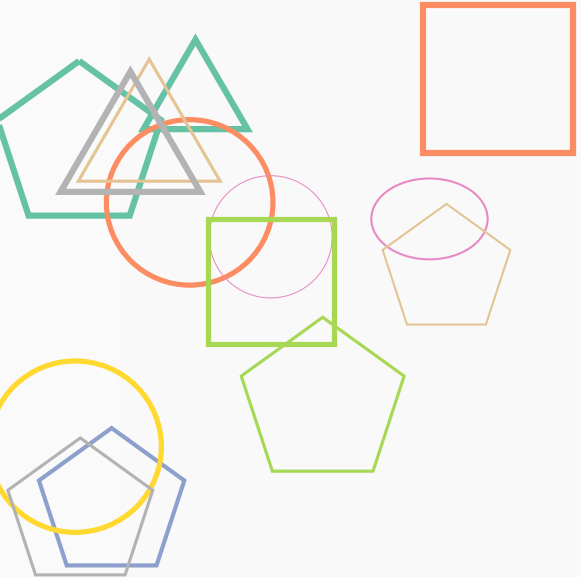[{"shape": "triangle", "thickness": 3, "radius": 0.52, "center": [0.336, 0.827]}, {"shape": "pentagon", "thickness": 3, "radius": 0.74, "center": [0.136, 0.746]}, {"shape": "square", "thickness": 3, "radius": 0.64, "center": [0.857, 0.862]}, {"shape": "circle", "thickness": 2.5, "radius": 0.72, "center": [0.326, 0.649]}, {"shape": "pentagon", "thickness": 2, "radius": 0.66, "center": [0.192, 0.126]}, {"shape": "oval", "thickness": 1, "radius": 0.5, "center": [0.739, 0.62]}, {"shape": "circle", "thickness": 0.5, "radius": 0.53, "center": [0.466, 0.589]}, {"shape": "square", "thickness": 2.5, "radius": 0.54, "center": [0.466, 0.512]}, {"shape": "pentagon", "thickness": 1.5, "radius": 0.74, "center": [0.555, 0.302]}, {"shape": "circle", "thickness": 2.5, "radius": 0.74, "center": [0.129, 0.226]}, {"shape": "triangle", "thickness": 1.5, "radius": 0.7, "center": [0.257, 0.756]}, {"shape": "pentagon", "thickness": 1, "radius": 0.58, "center": [0.768, 0.531]}, {"shape": "triangle", "thickness": 3, "radius": 0.69, "center": [0.224, 0.736]}, {"shape": "pentagon", "thickness": 1.5, "radius": 0.66, "center": [0.138, 0.11]}]